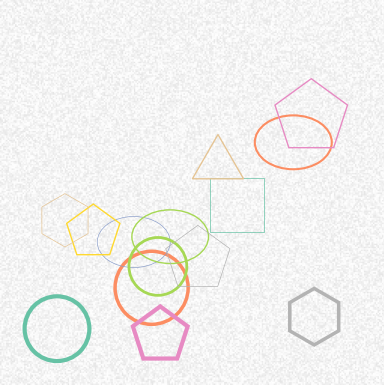[{"shape": "square", "thickness": 0.5, "radius": 0.35, "center": [0.616, 0.467]}, {"shape": "circle", "thickness": 3, "radius": 0.42, "center": [0.148, 0.146]}, {"shape": "oval", "thickness": 1.5, "radius": 0.5, "center": [0.762, 0.63]}, {"shape": "circle", "thickness": 2.5, "radius": 0.47, "center": [0.394, 0.252]}, {"shape": "oval", "thickness": 0.5, "radius": 0.47, "center": [0.347, 0.371]}, {"shape": "pentagon", "thickness": 3, "radius": 0.37, "center": [0.416, 0.129]}, {"shape": "pentagon", "thickness": 1, "radius": 0.5, "center": [0.808, 0.697]}, {"shape": "oval", "thickness": 1, "radius": 0.5, "center": [0.442, 0.385]}, {"shape": "circle", "thickness": 2, "radius": 0.38, "center": [0.41, 0.308]}, {"shape": "pentagon", "thickness": 1, "radius": 0.36, "center": [0.242, 0.397]}, {"shape": "hexagon", "thickness": 0.5, "radius": 0.35, "center": [0.169, 0.428]}, {"shape": "triangle", "thickness": 1, "radius": 0.38, "center": [0.566, 0.574]}, {"shape": "pentagon", "thickness": 0.5, "radius": 0.44, "center": [0.514, 0.327]}, {"shape": "hexagon", "thickness": 2.5, "radius": 0.37, "center": [0.816, 0.177]}]